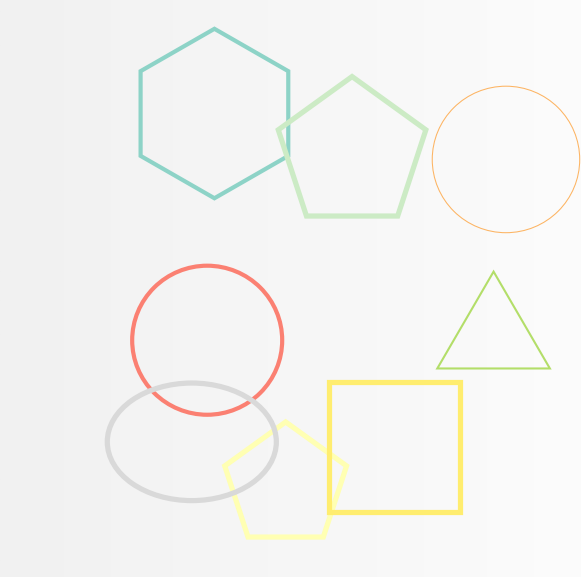[{"shape": "hexagon", "thickness": 2, "radius": 0.73, "center": [0.369, 0.803]}, {"shape": "pentagon", "thickness": 2.5, "radius": 0.55, "center": [0.491, 0.158]}, {"shape": "circle", "thickness": 2, "radius": 0.65, "center": [0.356, 0.41]}, {"shape": "circle", "thickness": 0.5, "radius": 0.63, "center": [0.87, 0.723]}, {"shape": "triangle", "thickness": 1, "radius": 0.56, "center": [0.849, 0.417]}, {"shape": "oval", "thickness": 2.5, "radius": 0.73, "center": [0.33, 0.234]}, {"shape": "pentagon", "thickness": 2.5, "radius": 0.67, "center": [0.606, 0.733]}, {"shape": "square", "thickness": 2.5, "radius": 0.56, "center": [0.678, 0.226]}]